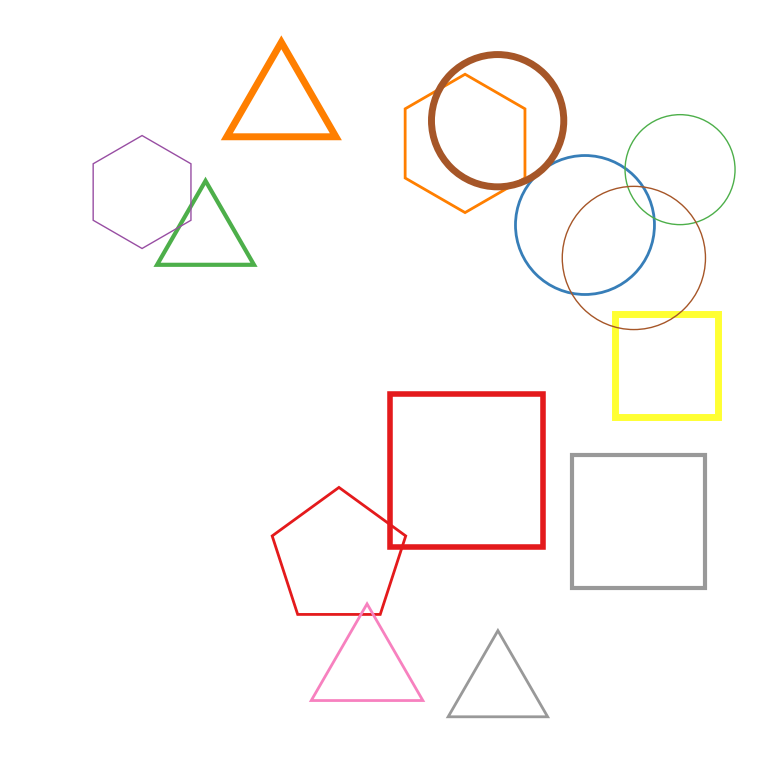[{"shape": "pentagon", "thickness": 1, "radius": 0.46, "center": [0.44, 0.276]}, {"shape": "square", "thickness": 2, "radius": 0.5, "center": [0.606, 0.389]}, {"shape": "circle", "thickness": 1, "radius": 0.45, "center": [0.76, 0.708]}, {"shape": "triangle", "thickness": 1.5, "radius": 0.36, "center": [0.267, 0.692]}, {"shape": "circle", "thickness": 0.5, "radius": 0.36, "center": [0.883, 0.78]}, {"shape": "hexagon", "thickness": 0.5, "radius": 0.37, "center": [0.184, 0.751]}, {"shape": "triangle", "thickness": 2.5, "radius": 0.41, "center": [0.365, 0.863]}, {"shape": "hexagon", "thickness": 1, "radius": 0.45, "center": [0.604, 0.814]}, {"shape": "square", "thickness": 2.5, "radius": 0.33, "center": [0.865, 0.526]}, {"shape": "circle", "thickness": 2.5, "radius": 0.43, "center": [0.646, 0.843]}, {"shape": "circle", "thickness": 0.5, "radius": 0.46, "center": [0.823, 0.665]}, {"shape": "triangle", "thickness": 1, "radius": 0.42, "center": [0.477, 0.132]}, {"shape": "triangle", "thickness": 1, "radius": 0.37, "center": [0.647, 0.106]}, {"shape": "square", "thickness": 1.5, "radius": 0.43, "center": [0.83, 0.323]}]